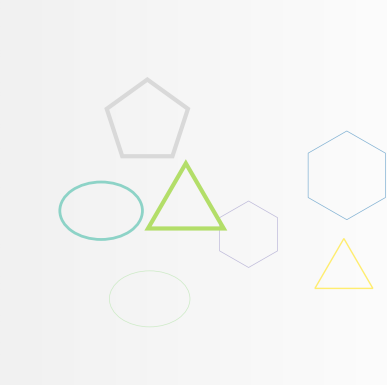[{"shape": "oval", "thickness": 2, "radius": 0.53, "center": [0.261, 0.453]}, {"shape": "hexagon", "thickness": 0.5, "radius": 0.43, "center": [0.641, 0.392]}, {"shape": "hexagon", "thickness": 0.5, "radius": 0.58, "center": [0.895, 0.545]}, {"shape": "triangle", "thickness": 3, "radius": 0.56, "center": [0.48, 0.463]}, {"shape": "pentagon", "thickness": 3, "radius": 0.55, "center": [0.38, 0.683]}, {"shape": "oval", "thickness": 0.5, "radius": 0.52, "center": [0.386, 0.224]}, {"shape": "triangle", "thickness": 1, "radius": 0.43, "center": [0.887, 0.294]}]